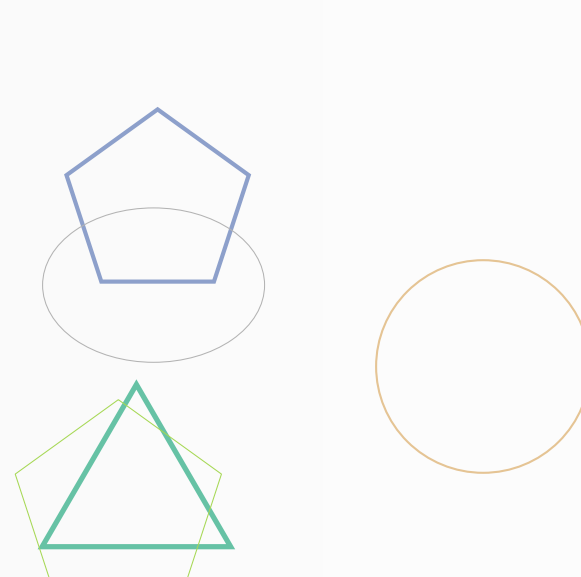[{"shape": "triangle", "thickness": 2.5, "radius": 0.94, "center": [0.235, 0.146]}, {"shape": "pentagon", "thickness": 2, "radius": 0.82, "center": [0.271, 0.645]}, {"shape": "pentagon", "thickness": 0.5, "radius": 0.93, "center": [0.204, 0.121]}, {"shape": "circle", "thickness": 1, "radius": 0.92, "center": [0.831, 0.365]}, {"shape": "oval", "thickness": 0.5, "radius": 0.95, "center": [0.264, 0.505]}]